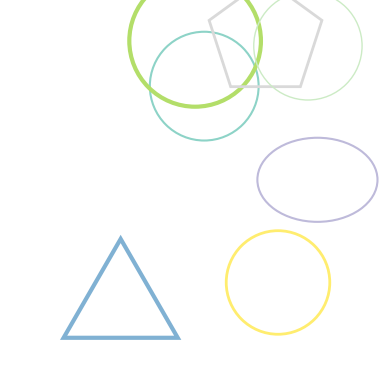[{"shape": "circle", "thickness": 1.5, "radius": 0.71, "center": [0.53, 0.776]}, {"shape": "oval", "thickness": 1.5, "radius": 0.78, "center": [0.825, 0.533]}, {"shape": "triangle", "thickness": 3, "radius": 0.86, "center": [0.313, 0.208]}, {"shape": "circle", "thickness": 3, "radius": 0.85, "center": [0.507, 0.894]}, {"shape": "pentagon", "thickness": 2, "radius": 0.77, "center": [0.69, 0.9]}, {"shape": "circle", "thickness": 1, "radius": 0.7, "center": [0.8, 0.881]}, {"shape": "circle", "thickness": 2, "radius": 0.67, "center": [0.722, 0.266]}]